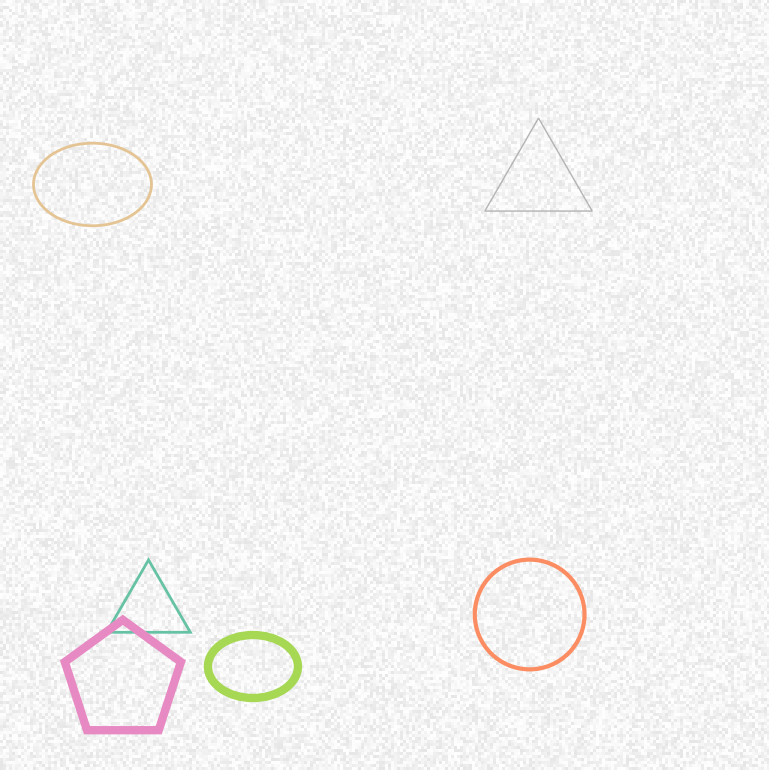[{"shape": "triangle", "thickness": 1, "radius": 0.31, "center": [0.193, 0.21]}, {"shape": "circle", "thickness": 1.5, "radius": 0.36, "center": [0.688, 0.202]}, {"shape": "pentagon", "thickness": 3, "radius": 0.4, "center": [0.16, 0.116]}, {"shape": "oval", "thickness": 3, "radius": 0.29, "center": [0.328, 0.134]}, {"shape": "oval", "thickness": 1, "radius": 0.38, "center": [0.12, 0.76]}, {"shape": "triangle", "thickness": 0.5, "radius": 0.4, "center": [0.699, 0.766]}]